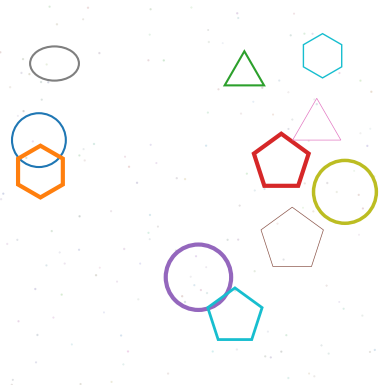[{"shape": "circle", "thickness": 1.5, "radius": 0.35, "center": [0.101, 0.636]}, {"shape": "hexagon", "thickness": 3, "radius": 0.34, "center": [0.105, 0.554]}, {"shape": "triangle", "thickness": 1.5, "radius": 0.3, "center": [0.635, 0.808]}, {"shape": "pentagon", "thickness": 3, "radius": 0.37, "center": [0.731, 0.578]}, {"shape": "circle", "thickness": 3, "radius": 0.42, "center": [0.515, 0.28]}, {"shape": "pentagon", "thickness": 0.5, "radius": 0.43, "center": [0.759, 0.377]}, {"shape": "triangle", "thickness": 0.5, "radius": 0.36, "center": [0.823, 0.672]}, {"shape": "oval", "thickness": 1.5, "radius": 0.32, "center": [0.142, 0.835]}, {"shape": "circle", "thickness": 2.5, "radius": 0.41, "center": [0.896, 0.502]}, {"shape": "hexagon", "thickness": 1, "radius": 0.29, "center": [0.838, 0.855]}, {"shape": "pentagon", "thickness": 2, "radius": 0.37, "center": [0.61, 0.178]}]